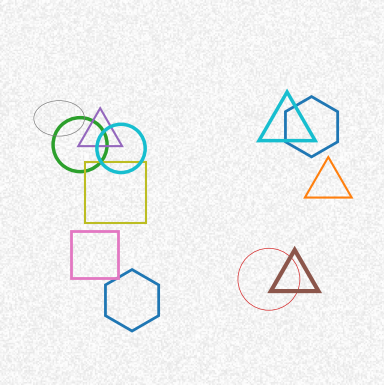[{"shape": "hexagon", "thickness": 2, "radius": 0.39, "center": [0.809, 0.671]}, {"shape": "hexagon", "thickness": 2, "radius": 0.4, "center": [0.343, 0.22]}, {"shape": "triangle", "thickness": 1.5, "radius": 0.35, "center": [0.853, 0.522]}, {"shape": "circle", "thickness": 2.5, "radius": 0.35, "center": [0.208, 0.624]}, {"shape": "circle", "thickness": 0.5, "radius": 0.4, "center": [0.698, 0.275]}, {"shape": "triangle", "thickness": 1.5, "radius": 0.33, "center": [0.26, 0.653]}, {"shape": "triangle", "thickness": 3, "radius": 0.36, "center": [0.765, 0.28]}, {"shape": "square", "thickness": 2, "radius": 0.31, "center": [0.245, 0.339]}, {"shape": "oval", "thickness": 0.5, "radius": 0.33, "center": [0.154, 0.693]}, {"shape": "square", "thickness": 1.5, "radius": 0.4, "center": [0.3, 0.501]}, {"shape": "triangle", "thickness": 2.5, "radius": 0.42, "center": [0.746, 0.677]}, {"shape": "circle", "thickness": 2.5, "radius": 0.31, "center": [0.314, 0.615]}]